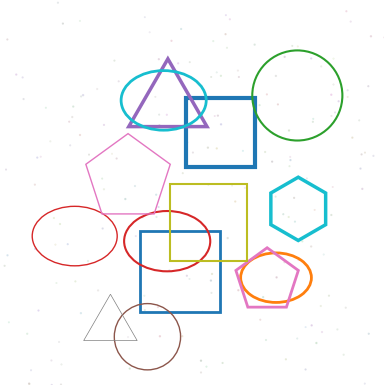[{"shape": "square", "thickness": 2, "radius": 0.53, "center": [0.468, 0.294]}, {"shape": "square", "thickness": 3, "radius": 0.45, "center": [0.573, 0.655]}, {"shape": "oval", "thickness": 2, "radius": 0.46, "center": [0.717, 0.279]}, {"shape": "circle", "thickness": 1.5, "radius": 0.59, "center": [0.772, 0.752]}, {"shape": "oval", "thickness": 1, "radius": 0.55, "center": [0.194, 0.387]}, {"shape": "oval", "thickness": 1.5, "radius": 0.56, "center": [0.434, 0.374]}, {"shape": "triangle", "thickness": 2.5, "radius": 0.59, "center": [0.436, 0.73]}, {"shape": "circle", "thickness": 1, "radius": 0.43, "center": [0.383, 0.125]}, {"shape": "pentagon", "thickness": 1, "radius": 0.58, "center": [0.333, 0.538]}, {"shape": "pentagon", "thickness": 2, "radius": 0.43, "center": [0.694, 0.271]}, {"shape": "triangle", "thickness": 0.5, "radius": 0.4, "center": [0.287, 0.155]}, {"shape": "square", "thickness": 1.5, "radius": 0.5, "center": [0.543, 0.421]}, {"shape": "hexagon", "thickness": 2.5, "radius": 0.41, "center": [0.775, 0.458]}, {"shape": "oval", "thickness": 2, "radius": 0.55, "center": [0.425, 0.739]}]